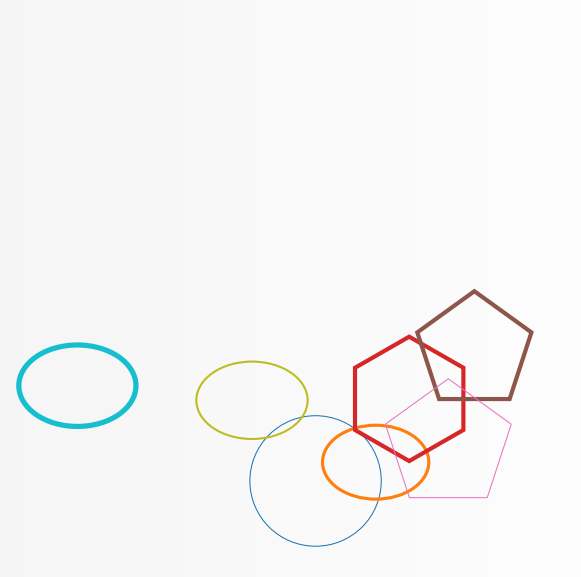[{"shape": "circle", "thickness": 0.5, "radius": 0.57, "center": [0.543, 0.166]}, {"shape": "oval", "thickness": 1.5, "radius": 0.46, "center": [0.646, 0.199]}, {"shape": "hexagon", "thickness": 2, "radius": 0.54, "center": [0.704, 0.308]}, {"shape": "pentagon", "thickness": 2, "radius": 0.52, "center": [0.816, 0.392]}, {"shape": "pentagon", "thickness": 0.5, "radius": 0.57, "center": [0.771, 0.229]}, {"shape": "oval", "thickness": 1, "radius": 0.48, "center": [0.434, 0.306]}, {"shape": "oval", "thickness": 2.5, "radius": 0.5, "center": [0.133, 0.331]}]